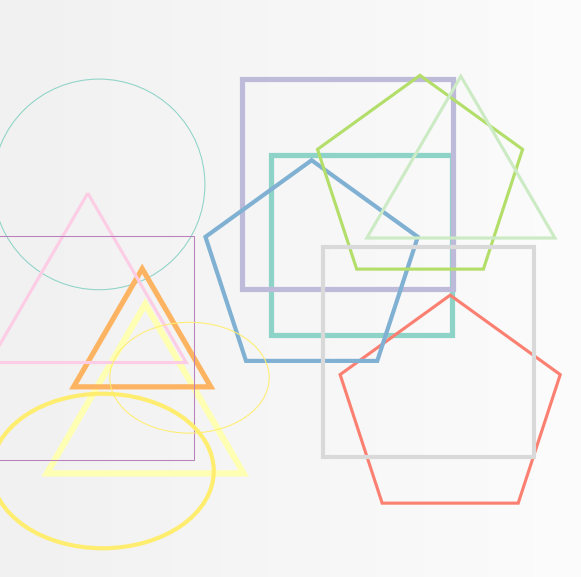[{"shape": "square", "thickness": 2.5, "radius": 0.78, "center": [0.623, 0.574]}, {"shape": "circle", "thickness": 0.5, "radius": 0.91, "center": [0.17, 0.68]}, {"shape": "triangle", "thickness": 3, "radius": 0.98, "center": [0.25, 0.277]}, {"shape": "square", "thickness": 2.5, "radius": 0.91, "center": [0.598, 0.681]}, {"shape": "pentagon", "thickness": 1.5, "radius": 1.0, "center": [0.775, 0.289]}, {"shape": "pentagon", "thickness": 2, "radius": 0.96, "center": [0.536, 0.53]}, {"shape": "triangle", "thickness": 2.5, "radius": 0.68, "center": [0.245, 0.397]}, {"shape": "pentagon", "thickness": 1.5, "radius": 0.93, "center": [0.723, 0.683]}, {"shape": "triangle", "thickness": 1.5, "radius": 0.98, "center": [0.151, 0.469]}, {"shape": "square", "thickness": 2, "radius": 0.91, "center": [0.737, 0.39]}, {"shape": "square", "thickness": 0.5, "radius": 0.97, "center": [0.139, 0.396]}, {"shape": "triangle", "thickness": 1.5, "radius": 0.93, "center": [0.793, 0.68]}, {"shape": "oval", "thickness": 2, "radius": 0.96, "center": [0.177, 0.184]}, {"shape": "oval", "thickness": 0.5, "radius": 0.69, "center": [0.326, 0.345]}]